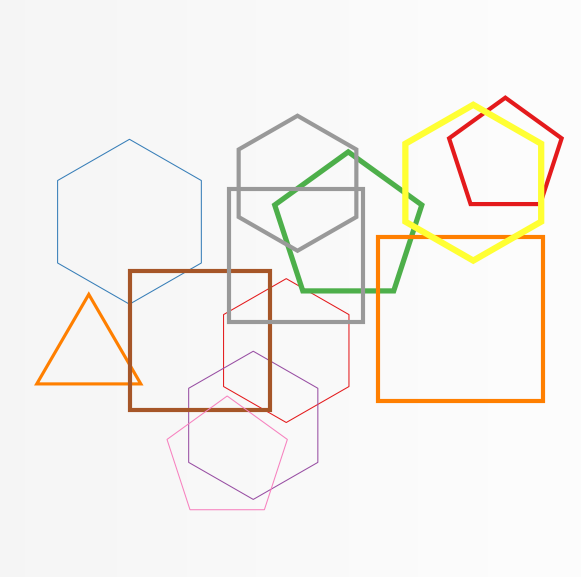[{"shape": "hexagon", "thickness": 0.5, "radius": 0.62, "center": [0.492, 0.392]}, {"shape": "pentagon", "thickness": 2, "radius": 0.51, "center": [0.869, 0.728]}, {"shape": "hexagon", "thickness": 0.5, "radius": 0.71, "center": [0.223, 0.615]}, {"shape": "pentagon", "thickness": 2.5, "radius": 0.67, "center": [0.599, 0.603]}, {"shape": "hexagon", "thickness": 0.5, "radius": 0.64, "center": [0.436, 0.263]}, {"shape": "triangle", "thickness": 1.5, "radius": 0.52, "center": [0.153, 0.386]}, {"shape": "square", "thickness": 2, "radius": 0.71, "center": [0.792, 0.447]}, {"shape": "hexagon", "thickness": 3, "radius": 0.67, "center": [0.814, 0.683]}, {"shape": "square", "thickness": 2, "radius": 0.61, "center": [0.344, 0.41]}, {"shape": "pentagon", "thickness": 0.5, "radius": 0.54, "center": [0.391, 0.205]}, {"shape": "square", "thickness": 2, "radius": 0.58, "center": [0.509, 0.557]}, {"shape": "hexagon", "thickness": 2, "radius": 0.58, "center": [0.512, 0.682]}]